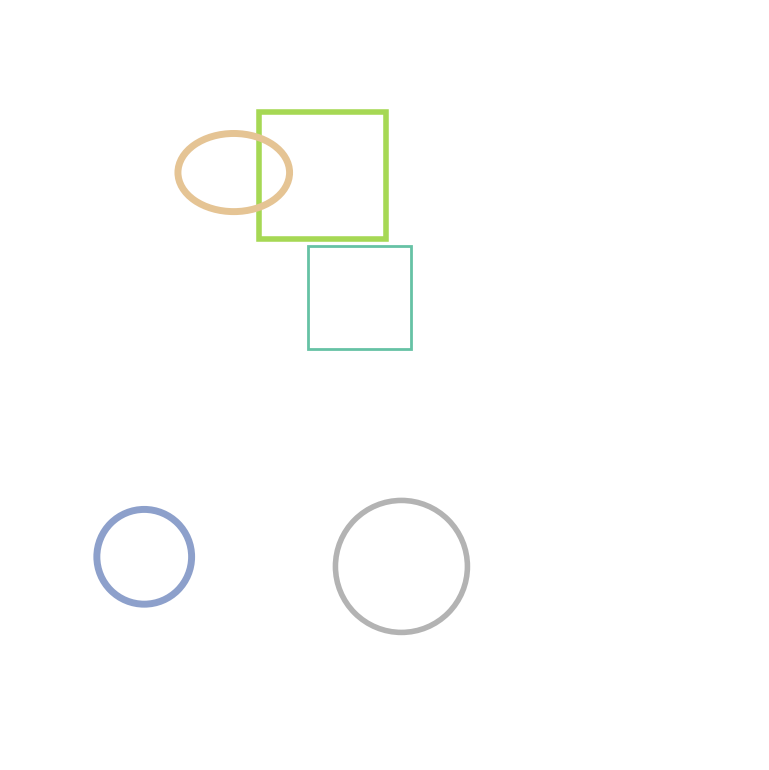[{"shape": "square", "thickness": 1, "radius": 0.33, "center": [0.467, 0.614]}, {"shape": "circle", "thickness": 2.5, "radius": 0.31, "center": [0.187, 0.277]}, {"shape": "square", "thickness": 2, "radius": 0.41, "center": [0.419, 0.772]}, {"shape": "oval", "thickness": 2.5, "radius": 0.36, "center": [0.304, 0.776]}, {"shape": "circle", "thickness": 2, "radius": 0.43, "center": [0.521, 0.264]}]